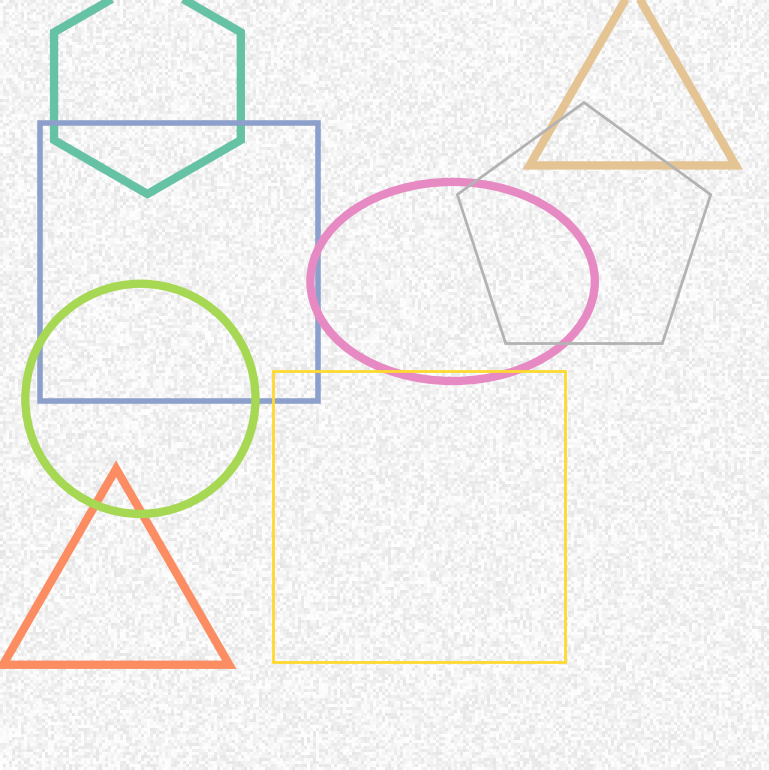[{"shape": "hexagon", "thickness": 3, "radius": 0.7, "center": [0.191, 0.888]}, {"shape": "triangle", "thickness": 3, "radius": 0.85, "center": [0.151, 0.222]}, {"shape": "square", "thickness": 2, "radius": 0.9, "center": [0.232, 0.66]}, {"shape": "oval", "thickness": 3, "radius": 0.92, "center": [0.588, 0.634]}, {"shape": "circle", "thickness": 3, "radius": 0.75, "center": [0.182, 0.482]}, {"shape": "square", "thickness": 1, "radius": 0.95, "center": [0.544, 0.329]}, {"shape": "triangle", "thickness": 3, "radius": 0.77, "center": [0.822, 0.862]}, {"shape": "pentagon", "thickness": 1, "radius": 0.87, "center": [0.758, 0.694]}]